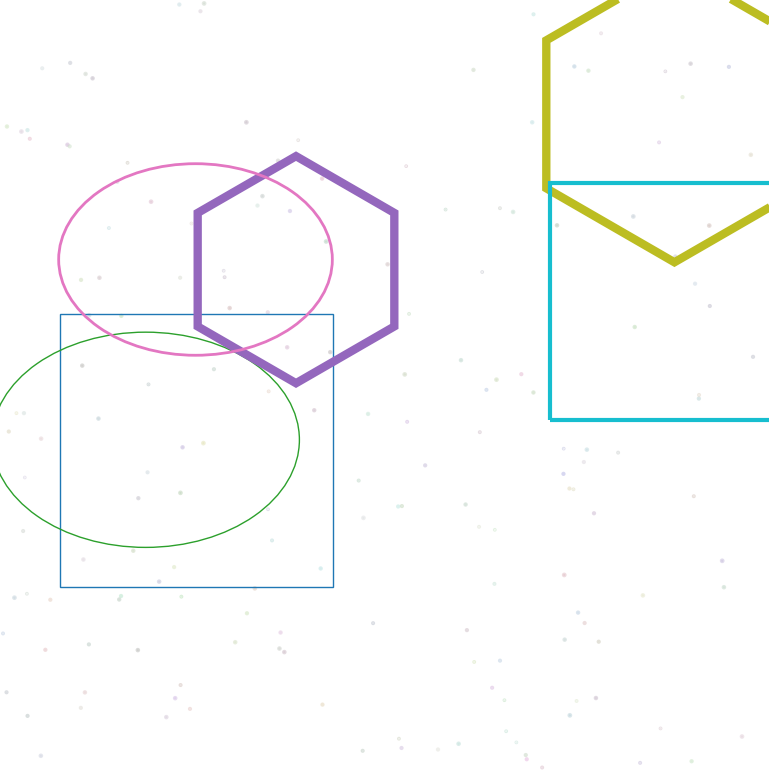[{"shape": "square", "thickness": 0.5, "radius": 0.89, "center": [0.255, 0.415]}, {"shape": "oval", "thickness": 0.5, "radius": 1.0, "center": [0.189, 0.429]}, {"shape": "hexagon", "thickness": 3, "radius": 0.74, "center": [0.384, 0.65]}, {"shape": "oval", "thickness": 1, "radius": 0.89, "center": [0.254, 0.663]}, {"shape": "hexagon", "thickness": 3, "radius": 0.96, "center": [0.876, 0.852]}, {"shape": "square", "thickness": 1.5, "radius": 0.77, "center": [0.868, 0.608]}]